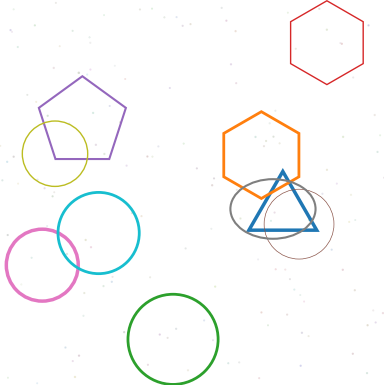[{"shape": "triangle", "thickness": 2.5, "radius": 0.51, "center": [0.735, 0.453]}, {"shape": "hexagon", "thickness": 2, "radius": 0.56, "center": [0.679, 0.597]}, {"shape": "circle", "thickness": 2, "radius": 0.59, "center": [0.449, 0.119]}, {"shape": "hexagon", "thickness": 1, "radius": 0.54, "center": [0.849, 0.889]}, {"shape": "pentagon", "thickness": 1.5, "radius": 0.59, "center": [0.214, 0.683]}, {"shape": "circle", "thickness": 0.5, "radius": 0.45, "center": [0.777, 0.418]}, {"shape": "circle", "thickness": 2.5, "radius": 0.47, "center": [0.11, 0.311]}, {"shape": "oval", "thickness": 1.5, "radius": 0.55, "center": [0.709, 0.457]}, {"shape": "circle", "thickness": 1, "radius": 0.42, "center": [0.143, 0.601]}, {"shape": "circle", "thickness": 2, "radius": 0.53, "center": [0.256, 0.395]}]